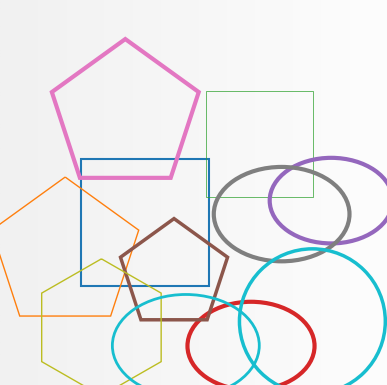[{"shape": "square", "thickness": 1.5, "radius": 0.82, "center": [0.374, 0.423]}, {"shape": "pentagon", "thickness": 1, "radius": 1.0, "center": [0.168, 0.341]}, {"shape": "square", "thickness": 0.5, "radius": 0.69, "center": [0.669, 0.627]}, {"shape": "oval", "thickness": 3, "radius": 0.82, "center": [0.648, 0.101]}, {"shape": "oval", "thickness": 3, "radius": 0.79, "center": [0.855, 0.479]}, {"shape": "pentagon", "thickness": 2.5, "radius": 0.73, "center": [0.449, 0.287]}, {"shape": "pentagon", "thickness": 3, "radius": 1.0, "center": [0.323, 0.699]}, {"shape": "oval", "thickness": 3, "radius": 0.88, "center": [0.727, 0.444]}, {"shape": "hexagon", "thickness": 1, "radius": 0.89, "center": [0.262, 0.15]}, {"shape": "oval", "thickness": 2, "radius": 0.95, "center": [0.48, 0.102]}, {"shape": "circle", "thickness": 2.5, "radius": 0.94, "center": [0.806, 0.165]}]